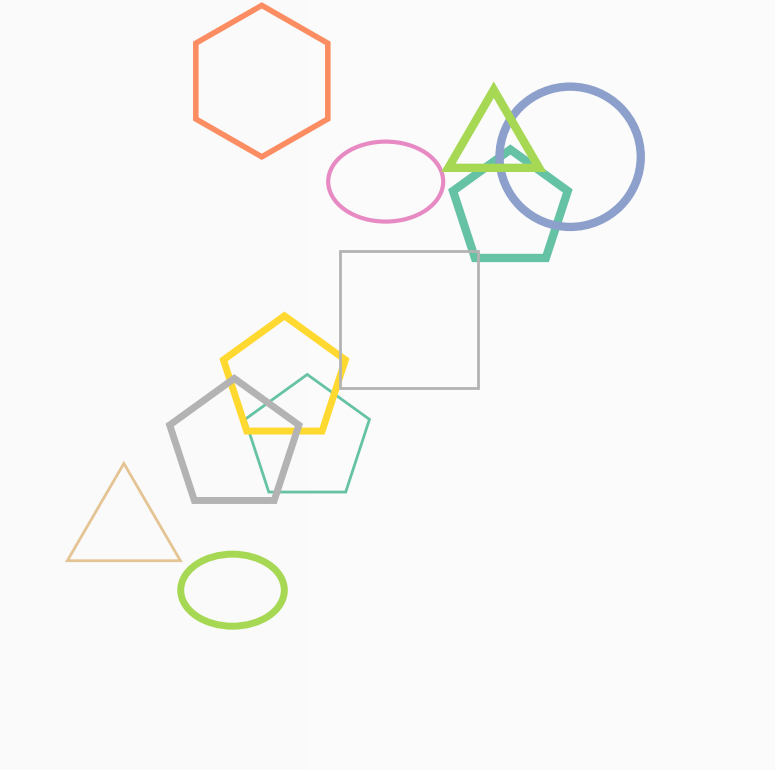[{"shape": "pentagon", "thickness": 1, "radius": 0.42, "center": [0.396, 0.429]}, {"shape": "pentagon", "thickness": 3, "radius": 0.39, "center": [0.659, 0.728]}, {"shape": "hexagon", "thickness": 2, "radius": 0.49, "center": [0.338, 0.895]}, {"shape": "circle", "thickness": 3, "radius": 0.46, "center": [0.736, 0.796]}, {"shape": "oval", "thickness": 1.5, "radius": 0.37, "center": [0.498, 0.764]}, {"shape": "oval", "thickness": 2.5, "radius": 0.33, "center": [0.3, 0.234]}, {"shape": "triangle", "thickness": 3, "radius": 0.34, "center": [0.637, 0.816]}, {"shape": "pentagon", "thickness": 2.5, "radius": 0.41, "center": [0.367, 0.507]}, {"shape": "triangle", "thickness": 1, "radius": 0.42, "center": [0.16, 0.314]}, {"shape": "square", "thickness": 1, "radius": 0.45, "center": [0.528, 0.585]}, {"shape": "pentagon", "thickness": 2.5, "radius": 0.44, "center": [0.302, 0.421]}]